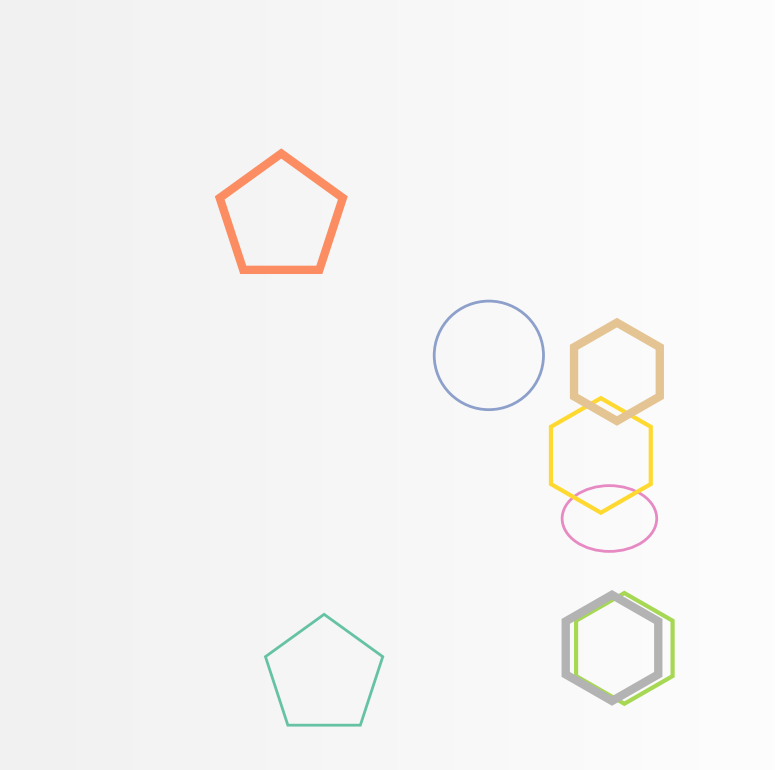[{"shape": "pentagon", "thickness": 1, "radius": 0.4, "center": [0.418, 0.123]}, {"shape": "pentagon", "thickness": 3, "radius": 0.42, "center": [0.363, 0.717]}, {"shape": "circle", "thickness": 1, "radius": 0.35, "center": [0.631, 0.538]}, {"shape": "oval", "thickness": 1, "radius": 0.31, "center": [0.786, 0.327]}, {"shape": "hexagon", "thickness": 1.5, "radius": 0.36, "center": [0.806, 0.158]}, {"shape": "hexagon", "thickness": 1.5, "radius": 0.37, "center": [0.775, 0.409]}, {"shape": "hexagon", "thickness": 3, "radius": 0.32, "center": [0.796, 0.517]}, {"shape": "hexagon", "thickness": 3, "radius": 0.34, "center": [0.79, 0.159]}]